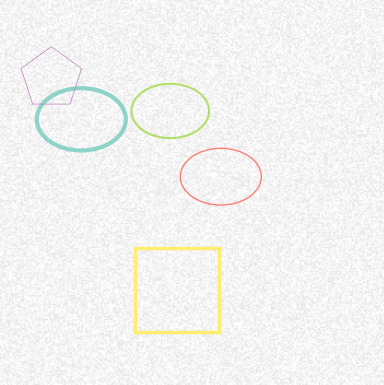[{"shape": "oval", "thickness": 3, "radius": 0.58, "center": [0.211, 0.69]}, {"shape": "oval", "thickness": 1, "radius": 0.53, "center": [0.573, 0.541]}, {"shape": "oval", "thickness": 1.5, "radius": 0.5, "center": [0.442, 0.712]}, {"shape": "pentagon", "thickness": 0.5, "radius": 0.41, "center": [0.133, 0.796]}, {"shape": "square", "thickness": 2.5, "radius": 0.54, "center": [0.46, 0.248]}]